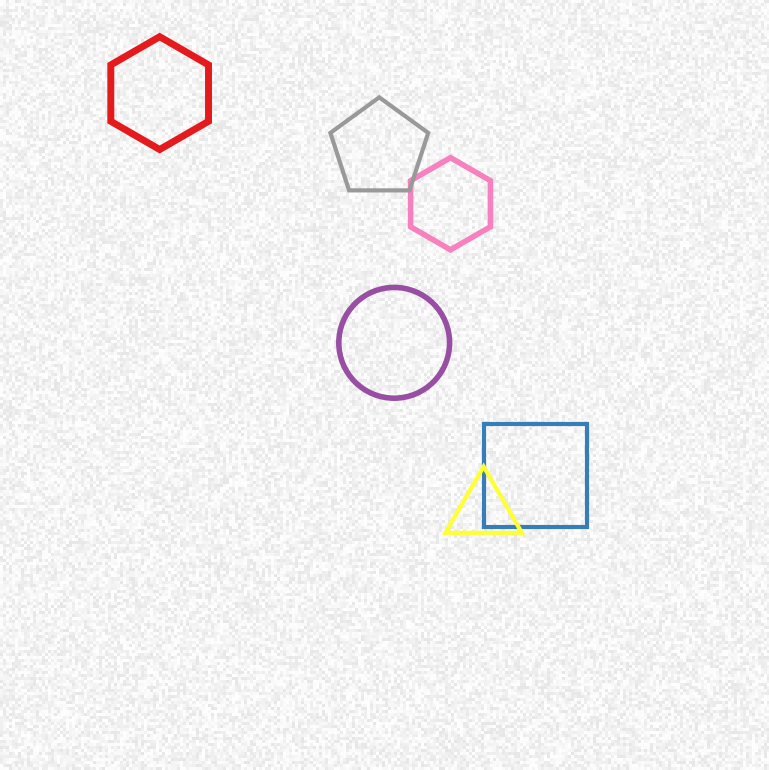[{"shape": "hexagon", "thickness": 2.5, "radius": 0.37, "center": [0.207, 0.879]}, {"shape": "square", "thickness": 1.5, "radius": 0.33, "center": [0.695, 0.383]}, {"shape": "circle", "thickness": 2, "radius": 0.36, "center": [0.512, 0.555]}, {"shape": "triangle", "thickness": 1.5, "radius": 0.29, "center": [0.628, 0.337]}, {"shape": "hexagon", "thickness": 2, "radius": 0.3, "center": [0.585, 0.735]}, {"shape": "pentagon", "thickness": 1.5, "radius": 0.33, "center": [0.493, 0.807]}]